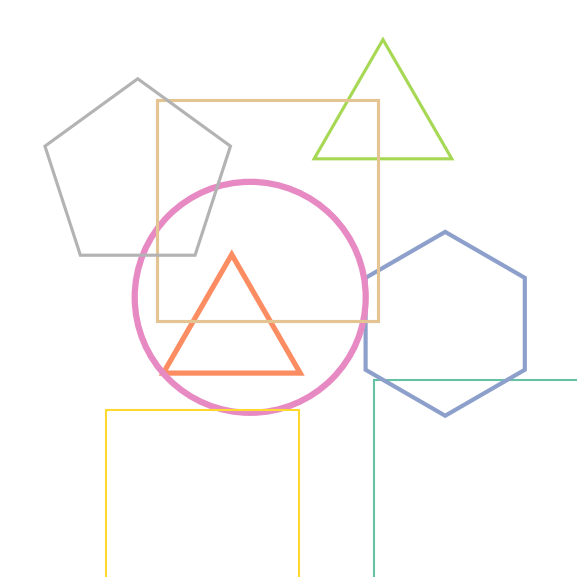[{"shape": "square", "thickness": 1, "radius": 0.96, "center": [0.84, 0.149]}, {"shape": "triangle", "thickness": 2.5, "radius": 0.68, "center": [0.401, 0.422]}, {"shape": "hexagon", "thickness": 2, "radius": 0.8, "center": [0.771, 0.438]}, {"shape": "circle", "thickness": 3, "radius": 1.0, "center": [0.433, 0.484]}, {"shape": "triangle", "thickness": 1.5, "radius": 0.69, "center": [0.663, 0.793]}, {"shape": "square", "thickness": 1, "radius": 0.83, "center": [0.351, 0.123]}, {"shape": "square", "thickness": 1.5, "radius": 0.96, "center": [0.463, 0.635]}, {"shape": "pentagon", "thickness": 1.5, "radius": 0.84, "center": [0.238, 0.694]}]